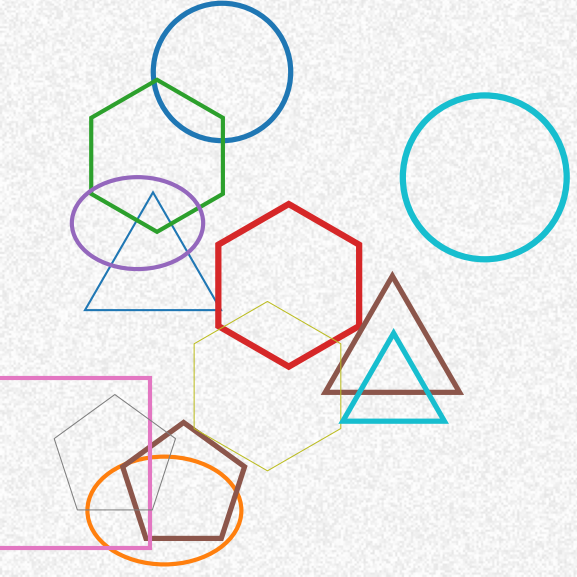[{"shape": "circle", "thickness": 2.5, "radius": 0.59, "center": [0.384, 0.875]}, {"shape": "triangle", "thickness": 1, "radius": 0.68, "center": [0.265, 0.53]}, {"shape": "oval", "thickness": 2, "radius": 0.67, "center": [0.285, 0.115]}, {"shape": "hexagon", "thickness": 2, "radius": 0.66, "center": [0.272, 0.729]}, {"shape": "hexagon", "thickness": 3, "radius": 0.7, "center": [0.5, 0.505]}, {"shape": "oval", "thickness": 2, "radius": 0.57, "center": [0.238, 0.613]}, {"shape": "triangle", "thickness": 2.5, "radius": 0.67, "center": [0.679, 0.387]}, {"shape": "pentagon", "thickness": 2.5, "radius": 0.55, "center": [0.318, 0.157]}, {"shape": "square", "thickness": 2, "radius": 0.73, "center": [0.113, 0.197]}, {"shape": "pentagon", "thickness": 0.5, "radius": 0.55, "center": [0.199, 0.206]}, {"shape": "hexagon", "thickness": 0.5, "radius": 0.73, "center": [0.463, 0.33]}, {"shape": "triangle", "thickness": 2.5, "radius": 0.51, "center": [0.682, 0.321]}, {"shape": "circle", "thickness": 3, "radius": 0.71, "center": [0.839, 0.692]}]